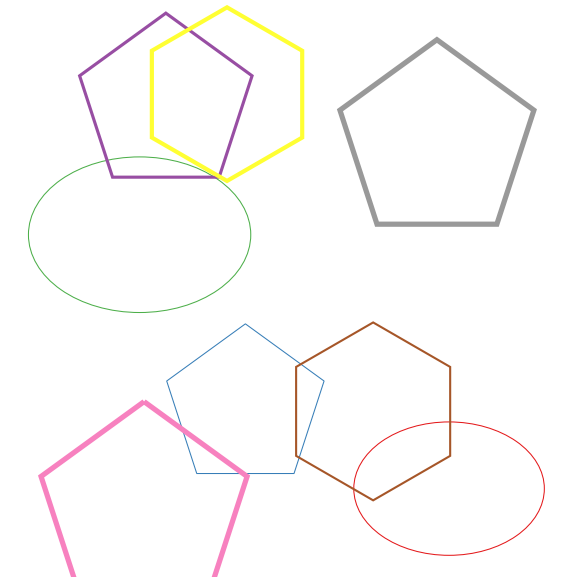[{"shape": "oval", "thickness": 0.5, "radius": 0.82, "center": [0.778, 0.153]}, {"shape": "pentagon", "thickness": 0.5, "radius": 0.72, "center": [0.425, 0.295]}, {"shape": "oval", "thickness": 0.5, "radius": 0.96, "center": [0.242, 0.593]}, {"shape": "pentagon", "thickness": 1.5, "radius": 0.78, "center": [0.287, 0.819]}, {"shape": "hexagon", "thickness": 2, "radius": 0.75, "center": [0.393, 0.836]}, {"shape": "hexagon", "thickness": 1, "radius": 0.77, "center": [0.646, 0.287]}, {"shape": "pentagon", "thickness": 2.5, "radius": 0.94, "center": [0.249, 0.116]}, {"shape": "pentagon", "thickness": 2.5, "radius": 0.88, "center": [0.757, 0.754]}]